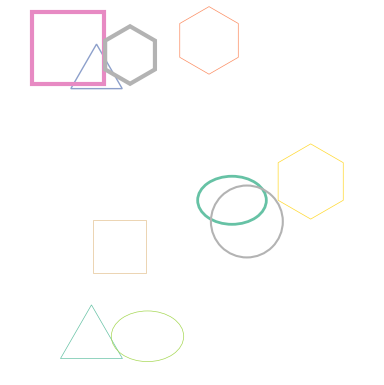[{"shape": "triangle", "thickness": 0.5, "radius": 0.46, "center": [0.238, 0.115]}, {"shape": "oval", "thickness": 2, "radius": 0.45, "center": [0.603, 0.48]}, {"shape": "hexagon", "thickness": 0.5, "radius": 0.44, "center": [0.543, 0.895]}, {"shape": "triangle", "thickness": 1, "radius": 0.39, "center": [0.251, 0.808]}, {"shape": "square", "thickness": 3, "radius": 0.47, "center": [0.176, 0.876]}, {"shape": "oval", "thickness": 0.5, "radius": 0.47, "center": [0.383, 0.127]}, {"shape": "hexagon", "thickness": 0.5, "radius": 0.49, "center": [0.807, 0.529]}, {"shape": "square", "thickness": 0.5, "radius": 0.34, "center": [0.31, 0.361]}, {"shape": "hexagon", "thickness": 3, "radius": 0.37, "center": [0.338, 0.857]}, {"shape": "circle", "thickness": 1.5, "radius": 0.47, "center": [0.641, 0.425]}]